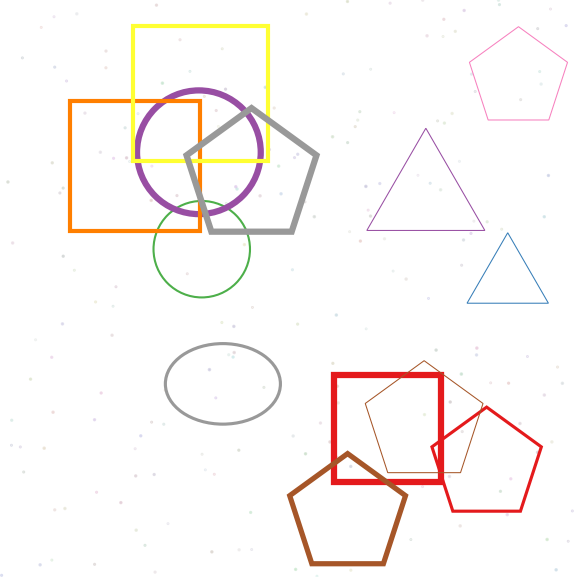[{"shape": "pentagon", "thickness": 1.5, "radius": 0.5, "center": [0.843, 0.195]}, {"shape": "square", "thickness": 3, "radius": 0.46, "center": [0.671, 0.257]}, {"shape": "triangle", "thickness": 0.5, "radius": 0.41, "center": [0.879, 0.515]}, {"shape": "circle", "thickness": 1, "radius": 0.42, "center": [0.349, 0.568]}, {"shape": "triangle", "thickness": 0.5, "radius": 0.59, "center": [0.737, 0.659]}, {"shape": "circle", "thickness": 3, "radius": 0.54, "center": [0.344, 0.735]}, {"shape": "square", "thickness": 2, "radius": 0.57, "center": [0.233, 0.712]}, {"shape": "square", "thickness": 2, "radius": 0.58, "center": [0.348, 0.837]}, {"shape": "pentagon", "thickness": 2.5, "radius": 0.53, "center": [0.602, 0.108]}, {"shape": "pentagon", "thickness": 0.5, "radius": 0.54, "center": [0.734, 0.267]}, {"shape": "pentagon", "thickness": 0.5, "radius": 0.45, "center": [0.898, 0.864]}, {"shape": "pentagon", "thickness": 3, "radius": 0.59, "center": [0.436, 0.694]}, {"shape": "oval", "thickness": 1.5, "radius": 0.5, "center": [0.386, 0.334]}]